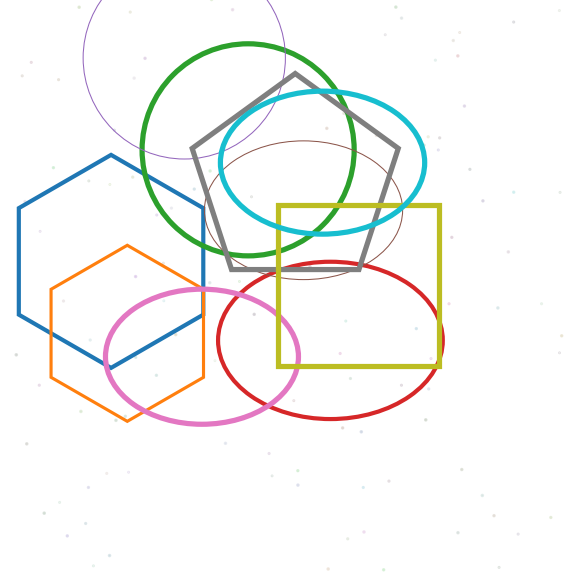[{"shape": "hexagon", "thickness": 2, "radius": 0.92, "center": [0.192, 0.547]}, {"shape": "hexagon", "thickness": 1.5, "radius": 0.76, "center": [0.22, 0.422]}, {"shape": "circle", "thickness": 2.5, "radius": 0.92, "center": [0.43, 0.74]}, {"shape": "oval", "thickness": 2, "radius": 0.97, "center": [0.572, 0.41]}, {"shape": "circle", "thickness": 0.5, "radius": 0.88, "center": [0.319, 0.899]}, {"shape": "oval", "thickness": 0.5, "radius": 0.86, "center": [0.526, 0.635]}, {"shape": "oval", "thickness": 2.5, "radius": 0.84, "center": [0.35, 0.381]}, {"shape": "pentagon", "thickness": 2.5, "radius": 0.94, "center": [0.511, 0.684]}, {"shape": "square", "thickness": 2.5, "radius": 0.7, "center": [0.622, 0.505]}, {"shape": "oval", "thickness": 2.5, "radius": 0.88, "center": [0.559, 0.718]}]